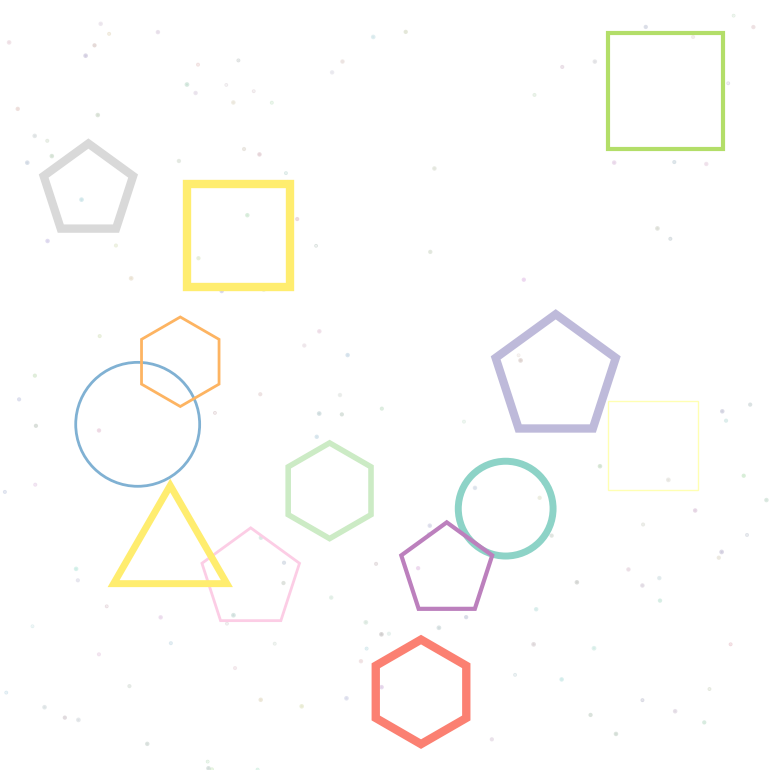[{"shape": "circle", "thickness": 2.5, "radius": 0.31, "center": [0.657, 0.339]}, {"shape": "square", "thickness": 0.5, "radius": 0.29, "center": [0.848, 0.422]}, {"shape": "pentagon", "thickness": 3, "radius": 0.41, "center": [0.722, 0.51]}, {"shape": "hexagon", "thickness": 3, "radius": 0.34, "center": [0.547, 0.101]}, {"shape": "circle", "thickness": 1, "radius": 0.4, "center": [0.179, 0.449]}, {"shape": "hexagon", "thickness": 1, "radius": 0.29, "center": [0.234, 0.53]}, {"shape": "square", "thickness": 1.5, "radius": 0.38, "center": [0.864, 0.881]}, {"shape": "pentagon", "thickness": 1, "radius": 0.33, "center": [0.326, 0.248]}, {"shape": "pentagon", "thickness": 3, "radius": 0.31, "center": [0.115, 0.753]}, {"shape": "pentagon", "thickness": 1.5, "radius": 0.31, "center": [0.58, 0.26]}, {"shape": "hexagon", "thickness": 2, "radius": 0.31, "center": [0.428, 0.363]}, {"shape": "triangle", "thickness": 2.5, "radius": 0.42, "center": [0.221, 0.284]}, {"shape": "square", "thickness": 3, "radius": 0.33, "center": [0.31, 0.694]}]